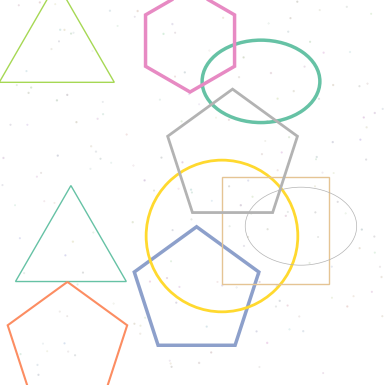[{"shape": "triangle", "thickness": 1, "radius": 0.83, "center": [0.184, 0.352]}, {"shape": "oval", "thickness": 2.5, "radius": 0.76, "center": [0.678, 0.789]}, {"shape": "pentagon", "thickness": 1.5, "radius": 0.82, "center": [0.175, 0.105]}, {"shape": "pentagon", "thickness": 2.5, "radius": 0.85, "center": [0.511, 0.241]}, {"shape": "hexagon", "thickness": 2.5, "radius": 0.67, "center": [0.494, 0.895]}, {"shape": "triangle", "thickness": 1, "radius": 0.86, "center": [0.148, 0.872]}, {"shape": "circle", "thickness": 2, "radius": 0.98, "center": [0.577, 0.387]}, {"shape": "square", "thickness": 1, "radius": 0.69, "center": [0.717, 0.402]}, {"shape": "oval", "thickness": 0.5, "radius": 0.72, "center": [0.782, 0.413]}, {"shape": "pentagon", "thickness": 2, "radius": 0.89, "center": [0.604, 0.591]}]